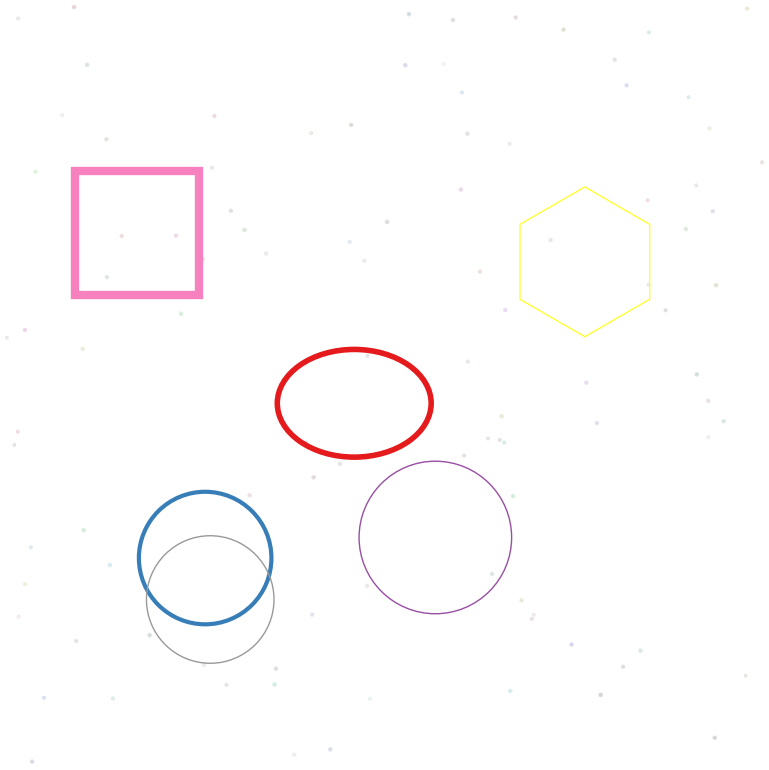[{"shape": "oval", "thickness": 2, "radius": 0.5, "center": [0.46, 0.476]}, {"shape": "circle", "thickness": 1.5, "radius": 0.43, "center": [0.266, 0.275]}, {"shape": "circle", "thickness": 0.5, "radius": 0.5, "center": [0.565, 0.302]}, {"shape": "hexagon", "thickness": 0.5, "radius": 0.49, "center": [0.76, 0.66]}, {"shape": "square", "thickness": 3, "radius": 0.4, "center": [0.178, 0.697]}, {"shape": "circle", "thickness": 0.5, "radius": 0.41, "center": [0.273, 0.221]}]